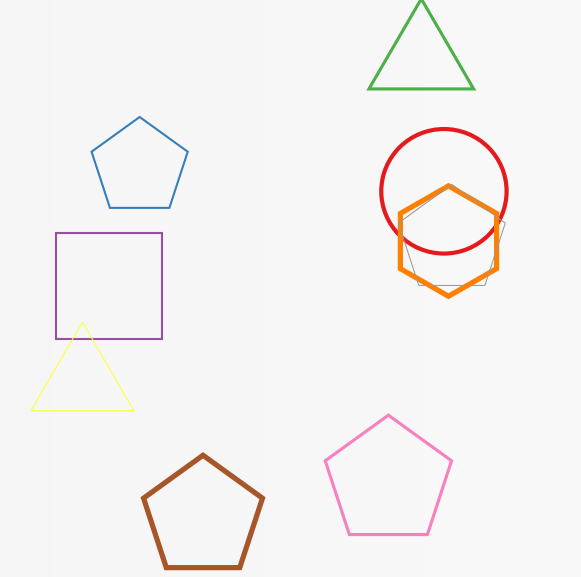[{"shape": "circle", "thickness": 2, "radius": 0.54, "center": [0.764, 0.668]}, {"shape": "pentagon", "thickness": 1, "radius": 0.43, "center": [0.24, 0.71]}, {"shape": "triangle", "thickness": 1.5, "radius": 0.52, "center": [0.725, 0.897]}, {"shape": "square", "thickness": 1, "radius": 0.46, "center": [0.188, 0.504]}, {"shape": "hexagon", "thickness": 2.5, "radius": 0.48, "center": [0.772, 0.582]}, {"shape": "triangle", "thickness": 0.5, "radius": 0.51, "center": [0.142, 0.339]}, {"shape": "pentagon", "thickness": 2.5, "radius": 0.54, "center": [0.349, 0.103]}, {"shape": "pentagon", "thickness": 1.5, "radius": 0.57, "center": [0.668, 0.166]}, {"shape": "pentagon", "thickness": 0.5, "radius": 0.48, "center": [0.777, 0.583]}]